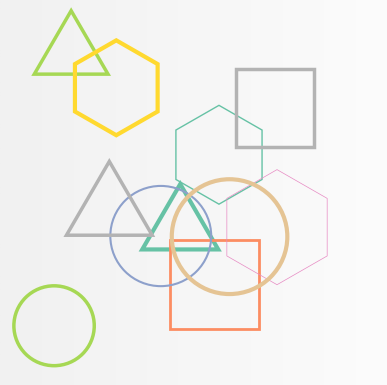[{"shape": "hexagon", "thickness": 1, "radius": 0.64, "center": [0.565, 0.598]}, {"shape": "triangle", "thickness": 3, "radius": 0.57, "center": [0.465, 0.409]}, {"shape": "square", "thickness": 2, "radius": 0.57, "center": [0.554, 0.261]}, {"shape": "circle", "thickness": 1.5, "radius": 0.65, "center": [0.415, 0.387]}, {"shape": "hexagon", "thickness": 0.5, "radius": 0.75, "center": [0.715, 0.41]}, {"shape": "triangle", "thickness": 2.5, "radius": 0.55, "center": [0.184, 0.862]}, {"shape": "circle", "thickness": 2.5, "radius": 0.52, "center": [0.14, 0.154]}, {"shape": "hexagon", "thickness": 3, "radius": 0.62, "center": [0.3, 0.772]}, {"shape": "circle", "thickness": 3, "radius": 0.75, "center": [0.592, 0.385]}, {"shape": "square", "thickness": 2.5, "radius": 0.5, "center": [0.709, 0.719]}, {"shape": "triangle", "thickness": 2.5, "radius": 0.64, "center": [0.282, 0.453]}]